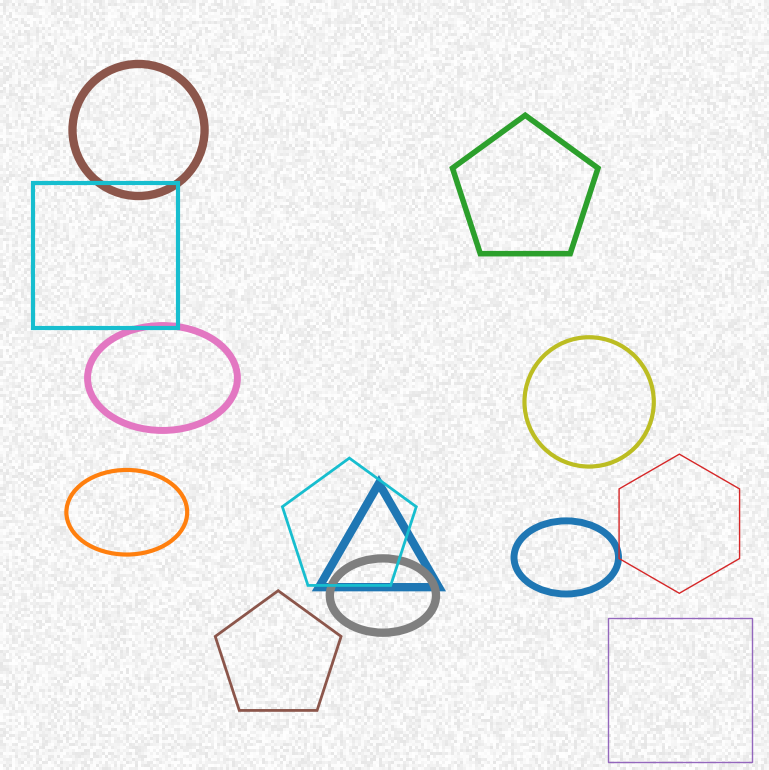[{"shape": "triangle", "thickness": 3, "radius": 0.45, "center": [0.492, 0.282]}, {"shape": "oval", "thickness": 2.5, "radius": 0.34, "center": [0.735, 0.276]}, {"shape": "oval", "thickness": 1.5, "radius": 0.39, "center": [0.165, 0.335]}, {"shape": "pentagon", "thickness": 2, "radius": 0.5, "center": [0.682, 0.751]}, {"shape": "hexagon", "thickness": 0.5, "radius": 0.45, "center": [0.882, 0.32]}, {"shape": "square", "thickness": 0.5, "radius": 0.47, "center": [0.883, 0.104]}, {"shape": "circle", "thickness": 3, "radius": 0.43, "center": [0.18, 0.831]}, {"shape": "pentagon", "thickness": 1, "radius": 0.43, "center": [0.361, 0.147]}, {"shape": "oval", "thickness": 2.5, "radius": 0.49, "center": [0.211, 0.509]}, {"shape": "oval", "thickness": 3, "radius": 0.34, "center": [0.497, 0.227]}, {"shape": "circle", "thickness": 1.5, "radius": 0.42, "center": [0.765, 0.478]}, {"shape": "pentagon", "thickness": 1, "radius": 0.46, "center": [0.454, 0.314]}, {"shape": "square", "thickness": 1.5, "radius": 0.47, "center": [0.138, 0.669]}]